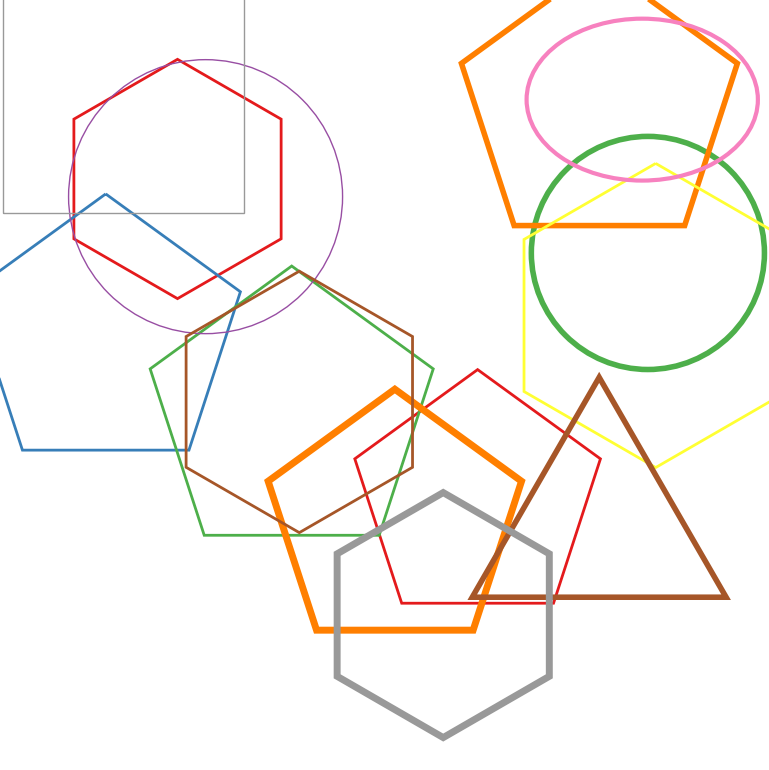[{"shape": "hexagon", "thickness": 1, "radius": 0.78, "center": [0.231, 0.768]}, {"shape": "pentagon", "thickness": 1, "radius": 0.84, "center": [0.62, 0.352]}, {"shape": "pentagon", "thickness": 1, "radius": 0.92, "center": [0.137, 0.564]}, {"shape": "pentagon", "thickness": 1, "radius": 0.97, "center": [0.379, 0.461]}, {"shape": "circle", "thickness": 2, "radius": 0.76, "center": [0.841, 0.671]}, {"shape": "circle", "thickness": 0.5, "radius": 0.89, "center": [0.267, 0.745]}, {"shape": "pentagon", "thickness": 2, "radius": 0.94, "center": [0.778, 0.859]}, {"shape": "pentagon", "thickness": 2.5, "radius": 0.86, "center": [0.513, 0.322]}, {"shape": "hexagon", "thickness": 1, "radius": 0.99, "center": [0.852, 0.59]}, {"shape": "triangle", "thickness": 2, "radius": 0.95, "center": [0.778, 0.32]}, {"shape": "hexagon", "thickness": 1, "radius": 0.85, "center": [0.389, 0.478]}, {"shape": "oval", "thickness": 1.5, "radius": 0.75, "center": [0.834, 0.871]}, {"shape": "square", "thickness": 0.5, "radius": 0.78, "center": [0.16, 0.879]}, {"shape": "hexagon", "thickness": 2.5, "radius": 0.8, "center": [0.576, 0.201]}]